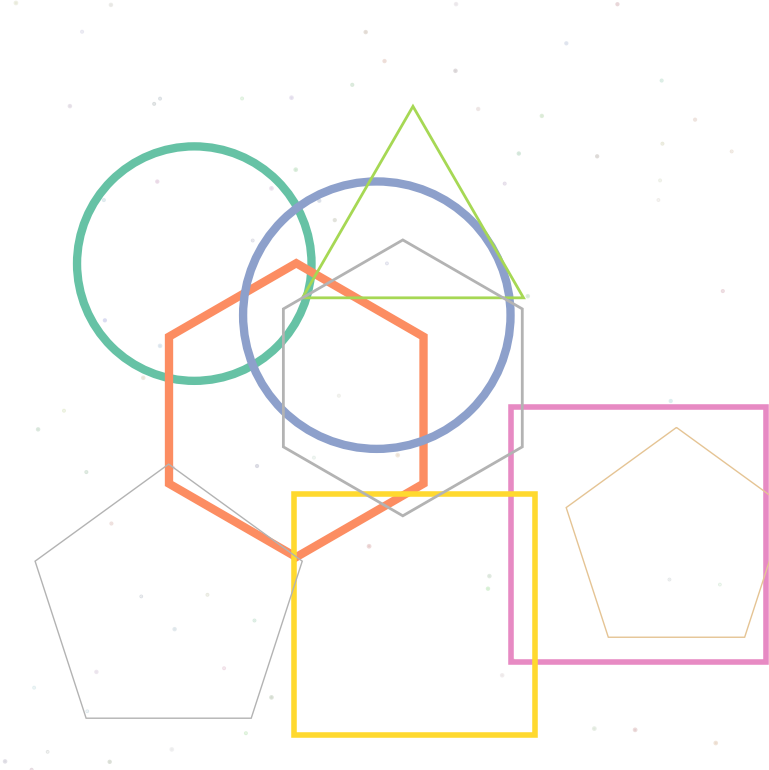[{"shape": "circle", "thickness": 3, "radius": 0.76, "center": [0.252, 0.658]}, {"shape": "hexagon", "thickness": 3, "radius": 0.95, "center": [0.385, 0.467]}, {"shape": "circle", "thickness": 3, "radius": 0.87, "center": [0.489, 0.591]}, {"shape": "square", "thickness": 2, "radius": 0.83, "center": [0.83, 0.306]}, {"shape": "triangle", "thickness": 1, "radius": 0.83, "center": [0.536, 0.696]}, {"shape": "square", "thickness": 2, "radius": 0.78, "center": [0.538, 0.202]}, {"shape": "pentagon", "thickness": 0.5, "radius": 0.75, "center": [0.879, 0.294]}, {"shape": "hexagon", "thickness": 1, "radius": 0.9, "center": [0.523, 0.509]}, {"shape": "pentagon", "thickness": 0.5, "radius": 0.91, "center": [0.219, 0.215]}]